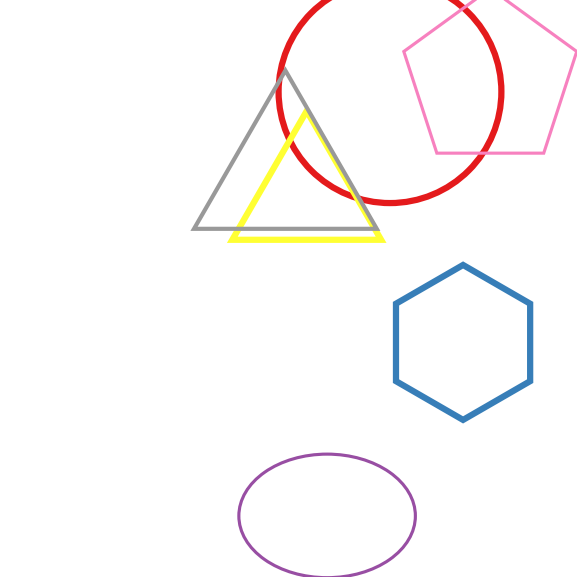[{"shape": "circle", "thickness": 3, "radius": 0.96, "center": [0.675, 0.84]}, {"shape": "hexagon", "thickness": 3, "radius": 0.67, "center": [0.802, 0.406]}, {"shape": "oval", "thickness": 1.5, "radius": 0.76, "center": [0.566, 0.106]}, {"shape": "triangle", "thickness": 3, "radius": 0.74, "center": [0.531, 0.658]}, {"shape": "pentagon", "thickness": 1.5, "radius": 0.79, "center": [0.849, 0.861]}, {"shape": "triangle", "thickness": 2, "radius": 0.91, "center": [0.494, 0.694]}]